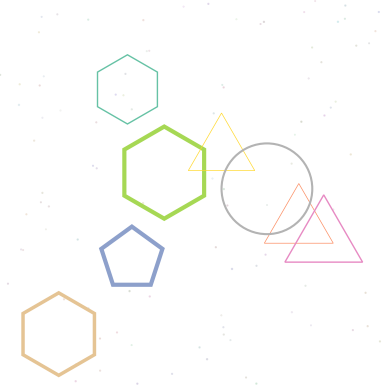[{"shape": "hexagon", "thickness": 1, "radius": 0.45, "center": [0.331, 0.768]}, {"shape": "triangle", "thickness": 0.5, "radius": 0.52, "center": [0.776, 0.42]}, {"shape": "pentagon", "thickness": 3, "radius": 0.42, "center": [0.343, 0.328]}, {"shape": "triangle", "thickness": 1, "radius": 0.58, "center": [0.841, 0.377]}, {"shape": "hexagon", "thickness": 3, "radius": 0.6, "center": [0.427, 0.552]}, {"shape": "triangle", "thickness": 0.5, "radius": 0.5, "center": [0.575, 0.607]}, {"shape": "hexagon", "thickness": 2.5, "radius": 0.54, "center": [0.153, 0.132]}, {"shape": "circle", "thickness": 1.5, "radius": 0.59, "center": [0.693, 0.51]}]